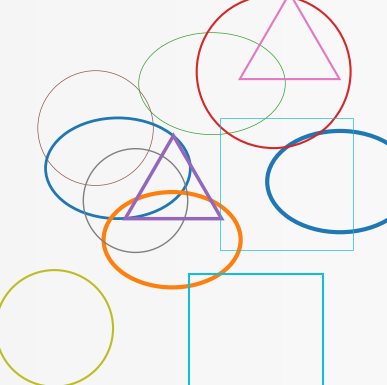[{"shape": "oval", "thickness": 2, "radius": 0.93, "center": [0.304, 0.563]}, {"shape": "oval", "thickness": 3, "radius": 0.94, "center": [0.877, 0.528]}, {"shape": "oval", "thickness": 3, "radius": 0.88, "center": [0.444, 0.377]}, {"shape": "oval", "thickness": 0.5, "radius": 0.95, "center": [0.547, 0.783]}, {"shape": "circle", "thickness": 1.5, "radius": 0.99, "center": [0.706, 0.814]}, {"shape": "triangle", "thickness": 2.5, "radius": 0.72, "center": [0.447, 0.504]}, {"shape": "circle", "thickness": 0.5, "radius": 0.75, "center": [0.247, 0.667]}, {"shape": "triangle", "thickness": 1.5, "radius": 0.74, "center": [0.748, 0.869]}, {"shape": "circle", "thickness": 1, "radius": 0.67, "center": [0.35, 0.479]}, {"shape": "circle", "thickness": 1.5, "radius": 0.76, "center": [0.14, 0.147]}, {"shape": "square", "thickness": 0.5, "radius": 0.86, "center": [0.74, 0.522]}, {"shape": "square", "thickness": 1.5, "radius": 0.87, "center": [0.661, 0.116]}]